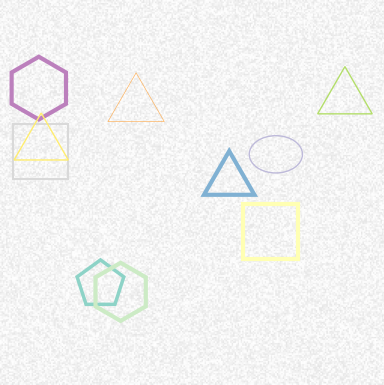[{"shape": "pentagon", "thickness": 2.5, "radius": 0.32, "center": [0.261, 0.261]}, {"shape": "square", "thickness": 3, "radius": 0.36, "center": [0.703, 0.399]}, {"shape": "oval", "thickness": 1, "radius": 0.35, "center": [0.716, 0.599]}, {"shape": "triangle", "thickness": 3, "radius": 0.38, "center": [0.595, 0.532]}, {"shape": "triangle", "thickness": 0.5, "radius": 0.42, "center": [0.354, 0.726]}, {"shape": "triangle", "thickness": 1, "radius": 0.41, "center": [0.896, 0.745]}, {"shape": "square", "thickness": 1.5, "radius": 0.36, "center": [0.106, 0.606]}, {"shape": "hexagon", "thickness": 3, "radius": 0.41, "center": [0.101, 0.771]}, {"shape": "hexagon", "thickness": 3, "radius": 0.38, "center": [0.313, 0.242]}, {"shape": "triangle", "thickness": 1, "radius": 0.41, "center": [0.107, 0.625]}]